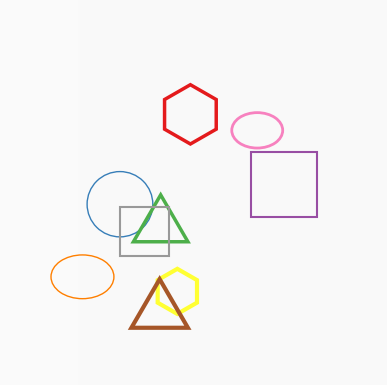[{"shape": "hexagon", "thickness": 2.5, "radius": 0.38, "center": [0.491, 0.703]}, {"shape": "circle", "thickness": 1, "radius": 0.42, "center": [0.31, 0.47]}, {"shape": "triangle", "thickness": 2.5, "radius": 0.41, "center": [0.415, 0.413]}, {"shape": "square", "thickness": 1.5, "radius": 0.43, "center": [0.733, 0.521]}, {"shape": "oval", "thickness": 1, "radius": 0.41, "center": [0.213, 0.281]}, {"shape": "hexagon", "thickness": 3, "radius": 0.29, "center": [0.458, 0.243]}, {"shape": "triangle", "thickness": 3, "radius": 0.42, "center": [0.412, 0.191]}, {"shape": "oval", "thickness": 2, "radius": 0.33, "center": [0.664, 0.661]}, {"shape": "square", "thickness": 1.5, "radius": 0.32, "center": [0.372, 0.399]}]